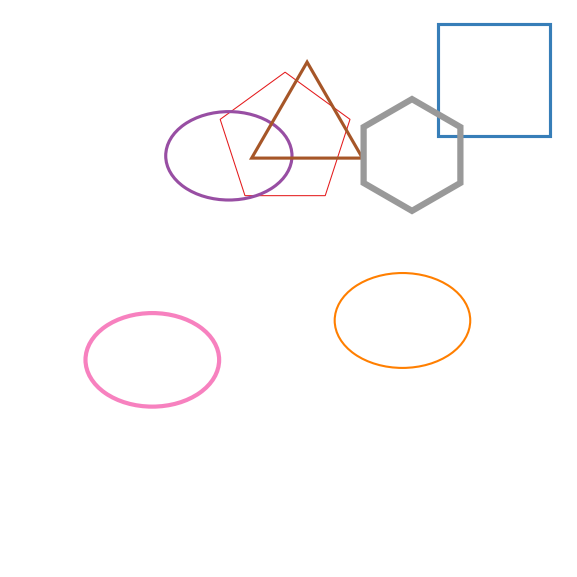[{"shape": "pentagon", "thickness": 0.5, "radius": 0.59, "center": [0.494, 0.756]}, {"shape": "square", "thickness": 1.5, "radius": 0.48, "center": [0.856, 0.861]}, {"shape": "oval", "thickness": 1.5, "radius": 0.55, "center": [0.396, 0.729]}, {"shape": "oval", "thickness": 1, "radius": 0.59, "center": [0.697, 0.444]}, {"shape": "triangle", "thickness": 1.5, "radius": 0.55, "center": [0.532, 0.781]}, {"shape": "oval", "thickness": 2, "radius": 0.58, "center": [0.264, 0.376]}, {"shape": "hexagon", "thickness": 3, "radius": 0.48, "center": [0.713, 0.731]}]